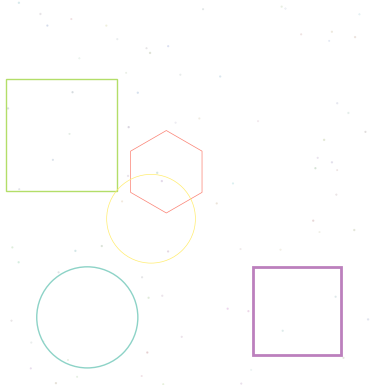[{"shape": "circle", "thickness": 1, "radius": 0.66, "center": [0.227, 0.176]}, {"shape": "hexagon", "thickness": 0.5, "radius": 0.54, "center": [0.432, 0.554]}, {"shape": "square", "thickness": 1, "radius": 0.72, "center": [0.159, 0.65]}, {"shape": "square", "thickness": 2, "radius": 0.57, "center": [0.77, 0.191]}, {"shape": "circle", "thickness": 0.5, "radius": 0.58, "center": [0.392, 0.432]}]